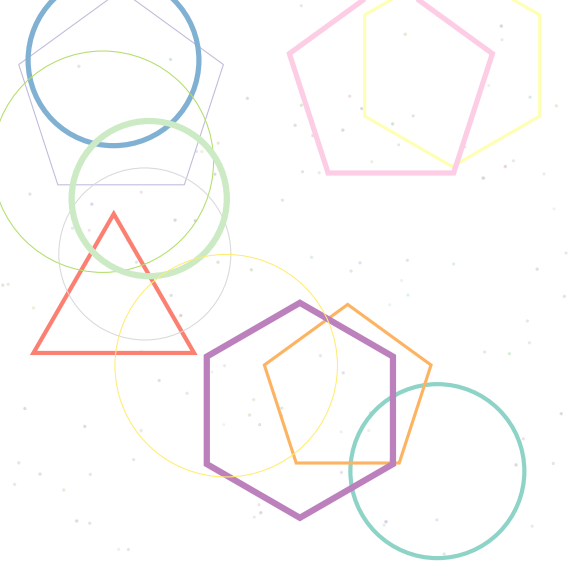[{"shape": "circle", "thickness": 2, "radius": 0.75, "center": [0.757, 0.183]}, {"shape": "hexagon", "thickness": 1.5, "radius": 0.88, "center": [0.783, 0.886]}, {"shape": "pentagon", "thickness": 0.5, "radius": 0.93, "center": [0.21, 0.83]}, {"shape": "triangle", "thickness": 2, "radius": 0.8, "center": [0.197, 0.468]}, {"shape": "circle", "thickness": 2.5, "radius": 0.74, "center": [0.197, 0.895]}, {"shape": "pentagon", "thickness": 1.5, "radius": 0.76, "center": [0.602, 0.32]}, {"shape": "circle", "thickness": 0.5, "radius": 0.96, "center": [0.178, 0.719]}, {"shape": "pentagon", "thickness": 2.5, "radius": 0.92, "center": [0.677, 0.849]}, {"shape": "circle", "thickness": 0.5, "radius": 0.74, "center": [0.251, 0.559]}, {"shape": "hexagon", "thickness": 3, "radius": 0.93, "center": [0.519, 0.289]}, {"shape": "circle", "thickness": 3, "radius": 0.67, "center": [0.258, 0.655]}, {"shape": "circle", "thickness": 0.5, "radius": 0.96, "center": [0.392, 0.366]}]